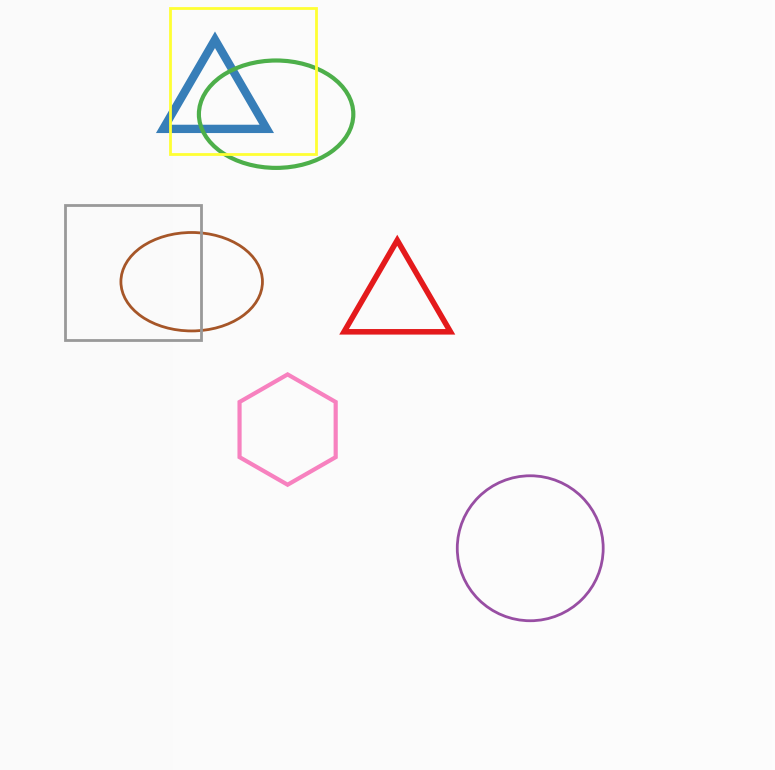[{"shape": "triangle", "thickness": 2, "radius": 0.4, "center": [0.513, 0.609]}, {"shape": "triangle", "thickness": 3, "radius": 0.39, "center": [0.277, 0.871]}, {"shape": "oval", "thickness": 1.5, "radius": 0.5, "center": [0.356, 0.852]}, {"shape": "circle", "thickness": 1, "radius": 0.47, "center": [0.684, 0.288]}, {"shape": "square", "thickness": 1, "radius": 0.47, "center": [0.314, 0.894]}, {"shape": "oval", "thickness": 1, "radius": 0.46, "center": [0.247, 0.634]}, {"shape": "hexagon", "thickness": 1.5, "radius": 0.36, "center": [0.371, 0.442]}, {"shape": "square", "thickness": 1, "radius": 0.44, "center": [0.172, 0.646]}]